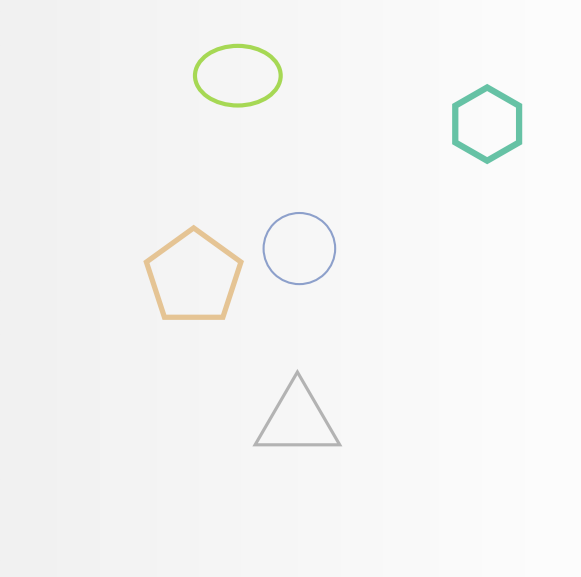[{"shape": "hexagon", "thickness": 3, "radius": 0.32, "center": [0.838, 0.784]}, {"shape": "circle", "thickness": 1, "radius": 0.31, "center": [0.515, 0.569]}, {"shape": "oval", "thickness": 2, "radius": 0.37, "center": [0.409, 0.868]}, {"shape": "pentagon", "thickness": 2.5, "radius": 0.43, "center": [0.333, 0.519]}, {"shape": "triangle", "thickness": 1.5, "radius": 0.42, "center": [0.512, 0.271]}]